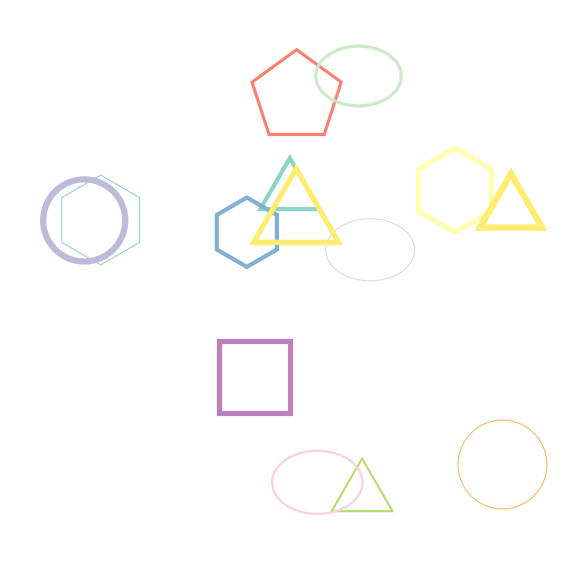[{"shape": "hexagon", "thickness": 0.5, "radius": 0.39, "center": [0.174, 0.618]}, {"shape": "triangle", "thickness": 2, "radius": 0.29, "center": [0.502, 0.667]}, {"shape": "hexagon", "thickness": 2.5, "radius": 0.36, "center": [0.788, 0.67]}, {"shape": "circle", "thickness": 3, "radius": 0.36, "center": [0.146, 0.617]}, {"shape": "pentagon", "thickness": 1.5, "radius": 0.41, "center": [0.514, 0.832]}, {"shape": "hexagon", "thickness": 2, "radius": 0.3, "center": [0.427, 0.597]}, {"shape": "circle", "thickness": 0.5, "radius": 0.38, "center": [0.87, 0.195]}, {"shape": "triangle", "thickness": 1, "radius": 0.3, "center": [0.627, 0.144]}, {"shape": "oval", "thickness": 1, "radius": 0.39, "center": [0.549, 0.164]}, {"shape": "oval", "thickness": 0.5, "radius": 0.38, "center": [0.641, 0.567]}, {"shape": "square", "thickness": 2.5, "radius": 0.31, "center": [0.44, 0.347]}, {"shape": "oval", "thickness": 1.5, "radius": 0.37, "center": [0.621, 0.868]}, {"shape": "triangle", "thickness": 3, "radius": 0.31, "center": [0.885, 0.636]}, {"shape": "triangle", "thickness": 2.5, "radius": 0.42, "center": [0.513, 0.622]}]